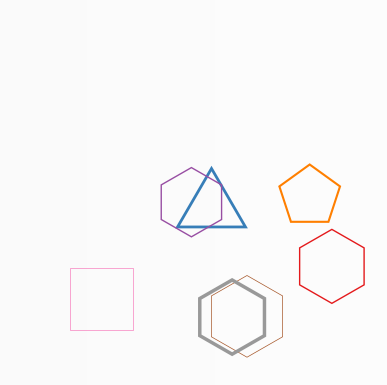[{"shape": "hexagon", "thickness": 1, "radius": 0.48, "center": [0.856, 0.308]}, {"shape": "triangle", "thickness": 2, "radius": 0.51, "center": [0.546, 0.461]}, {"shape": "hexagon", "thickness": 1, "radius": 0.45, "center": [0.494, 0.475]}, {"shape": "pentagon", "thickness": 1.5, "radius": 0.41, "center": [0.799, 0.49]}, {"shape": "hexagon", "thickness": 0.5, "radius": 0.53, "center": [0.637, 0.178]}, {"shape": "square", "thickness": 0.5, "radius": 0.4, "center": [0.263, 0.224]}, {"shape": "hexagon", "thickness": 2.5, "radius": 0.48, "center": [0.599, 0.176]}]